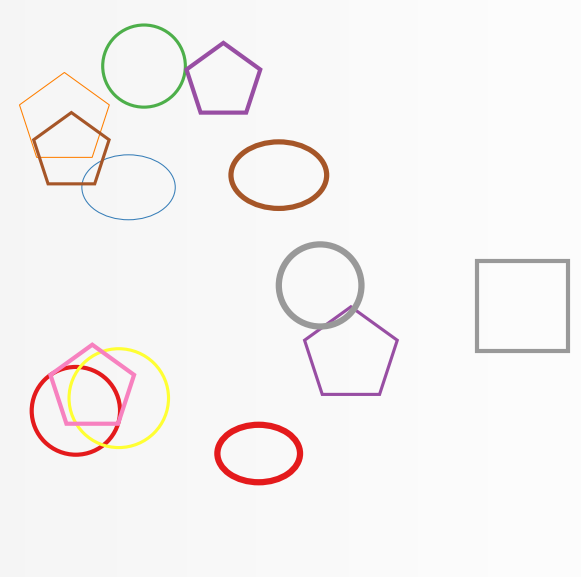[{"shape": "circle", "thickness": 2, "radius": 0.38, "center": [0.131, 0.288]}, {"shape": "oval", "thickness": 3, "radius": 0.36, "center": [0.445, 0.214]}, {"shape": "oval", "thickness": 0.5, "radius": 0.4, "center": [0.221, 0.675]}, {"shape": "circle", "thickness": 1.5, "radius": 0.36, "center": [0.248, 0.885]}, {"shape": "pentagon", "thickness": 1.5, "radius": 0.42, "center": [0.604, 0.384]}, {"shape": "pentagon", "thickness": 2, "radius": 0.33, "center": [0.384, 0.858]}, {"shape": "pentagon", "thickness": 0.5, "radius": 0.41, "center": [0.111, 0.792]}, {"shape": "circle", "thickness": 1.5, "radius": 0.43, "center": [0.204, 0.31]}, {"shape": "pentagon", "thickness": 1.5, "radius": 0.34, "center": [0.123, 0.736]}, {"shape": "oval", "thickness": 2.5, "radius": 0.41, "center": [0.48, 0.696]}, {"shape": "pentagon", "thickness": 2, "radius": 0.38, "center": [0.159, 0.327]}, {"shape": "circle", "thickness": 3, "radius": 0.36, "center": [0.551, 0.505]}, {"shape": "square", "thickness": 2, "radius": 0.39, "center": [0.898, 0.47]}]